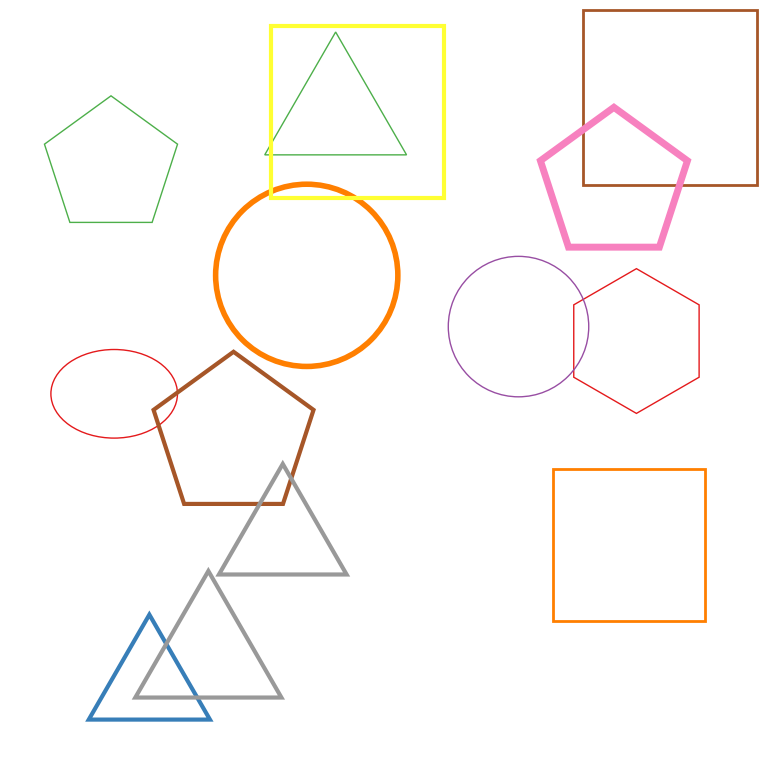[{"shape": "hexagon", "thickness": 0.5, "radius": 0.47, "center": [0.827, 0.557]}, {"shape": "oval", "thickness": 0.5, "radius": 0.41, "center": [0.148, 0.489]}, {"shape": "triangle", "thickness": 1.5, "radius": 0.45, "center": [0.194, 0.111]}, {"shape": "pentagon", "thickness": 0.5, "radius": 0.45, "center": [0.144, 0.785]}, {"shape": "triangle", "thickness": 0.5, "radius": 0.53, "center": [0.436, 0.852]}, {"shape": "circle", "thickness": 0.5, "radius": 0.46, "center": [0.673, 0.576]}, {"shape": "square", "thickness": 1, "radius": 0.49, "center": [0.817, 0.292]}, {"shape": "circle", "thickness": 2, "radius": 0.59, "center": [0.398, 0.642]}, {"shape": "square", "thickness": 1.5, "radius": 0.56, "center": [0.464, 0.854]}, {"shape": "square", "thickness": 1, "radius": 0.57, "center": [0.87, 0.873]}, {"shape": "pentagon", "thickness": 1.5, "radius": 0.55, "center": [0.303, 0.434]}, {"shape": "pentagon", "thickness": 2.5, "radius": 0.5, "center": [0.797, 0.76]}, {"shape": "triangle", "thickness": 1.5, "radius": 0.55, "center": [0.271, 0.149]}, {"shape": "triangle", "thickness": 1.5, "radius": 0.48, "center": [0.367, 0.302]}]